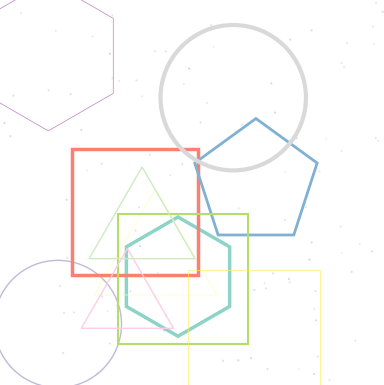[{"shape": "hexagon", "thickness": 2.5, "radius": 0.77, "center": [0.462, 0.281]}, {"shape": "triangle", "thickness": 0.5, "radius": 0.92, "center": [0.404, 0.326]}, {"shape": "circle", "thickness": 1, "radius": 0.83, "center": [0.15, 0.158]}, {"shape": "square", "thickness": 2.5, "radius": 0.82, "center": [0.351, 0.448]}, {"shape": "pentagon", "thickness": 2, "radius": 0.84, "center": [0.665, 0.525]}, {"shape": "square", "thickness": 1.5, "radius": 0.84, "center": [0.476, 0.276]}, {"shape": "triangle", "thickness": 1, "radius": 0.69, "center": [0.331, 0.216]}, {"shape": "circle", "thickness": 3, "radius": 0.94, "center": [0.606, 0.746]}, {"shape": "hexagon", "thickness": 0.5, "radius": 0.97, "center": [0.125, 0.855]}, {"shape": "triangle", "thickness": 1, "radius": 0.79, "center": [0.369, 0.407]}, {"shape": "square", "thickness": 0.5, "radius": 0.86, "center": [0.66, 0.126]}]